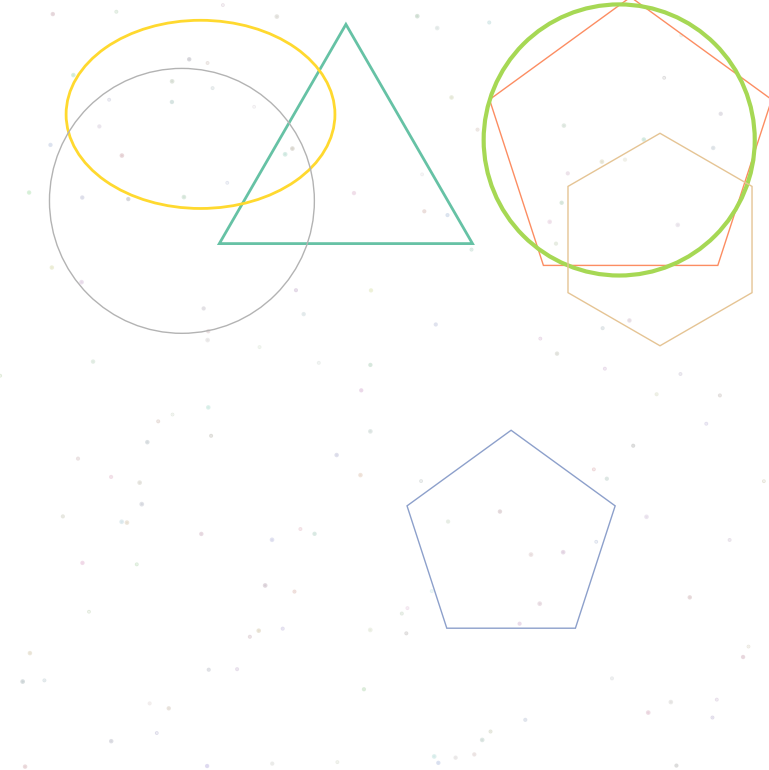[{"shape": "triangle", "thickness": 1, "radius": 0.95, "center": [0.449, 0.779]}, {"shape": "pentagon", "thickness": 0.5, "radius": 0.96, "center": [0.819, 0.811]}, {"shape": "pentagon", "thickness": 0.5, "radius": 0.71, "center": [0.664, 0.299]}, {"shape": "circle", "thickness": 1.5, "radius": 0.88, "center": [0.804, 0.818]}, {"shape": "oval", "thickness": 1, "radius": 0.87, "center": [0.26, 0.851]}, {"shape": "hexagon", "thickness": 0.5, "radius": 0.69, "center": [0.857, 0.689]}, {"shape": "circle", "thickness": 0.5, "radius": 0.86, "center": [0.236, 0.739]}]